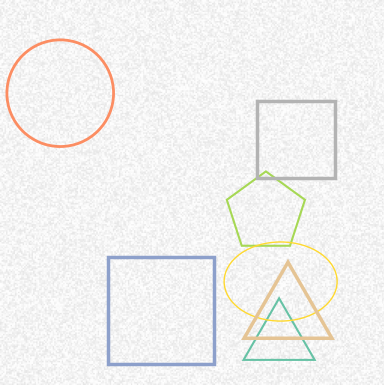[{"shape": "triangle", "thickness": 1.5, "radius": 0.53, "center": [0.725, 0.119]}, {"shape": "circle", "thickness": 2, "radius": 0.69, "center": [0.156, 0.758]}, {"shape": "square", "thickness": 2.5, "radius": 0.69, "center": [0.419, 0.194]}, {"shape": "pentagon", "thickness": 1.5, "radius": 0.53, "center": [0.691, 0.448]}, {"shape": "oval", "thickness": 1, "radius": 0.73, "center": [0.729, 0.269]}, {"shape": "triangle", "thickness": 2.5, "radius": 0.66, "center": [0.748, 0.187]}, {"shape": "square", "thickness": 2.5, "radius": 0.5, "center": [0.769, 0.638]}]